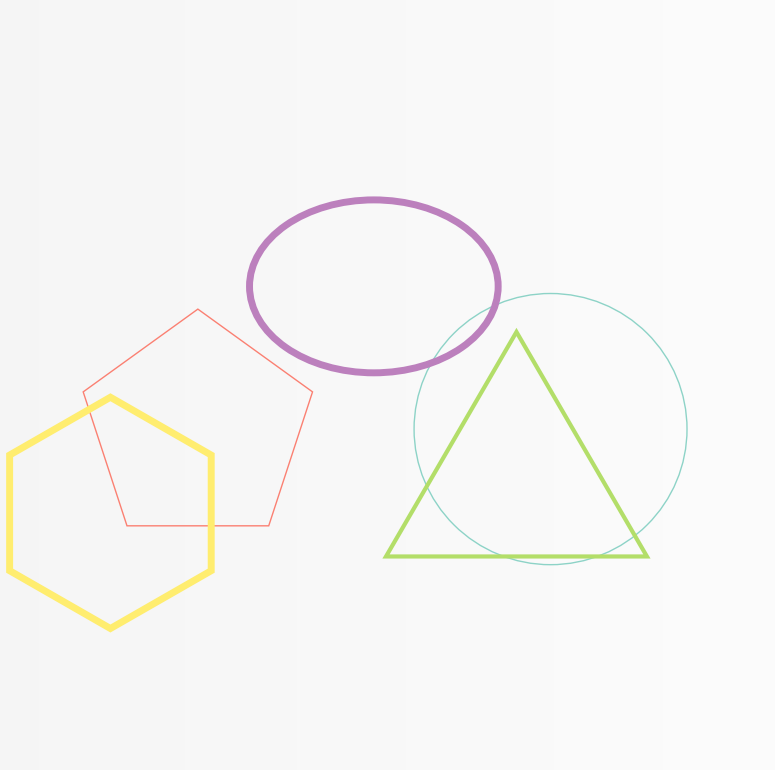[{"shape": "circle", "thickness": 0.5, "radius": 0.88, "center": [0.71, 0.443]}, {"shape": "pentagon", "thickness": 0.5, "radius": 0.78, "center": [0.255, 0.443]}, {"shape": "triangle", "thickness": 1.5, "radius": 0.97, "center": [0.666, 0.375]}, {"shape": "oval", "thickness": 2.5, "radius": 0.8, "center": [0.482, 0.628]}, {"shape": "hexagon", "thickness": 2.5, "radius": 0.75, "center": [0.142, 0.334]}]